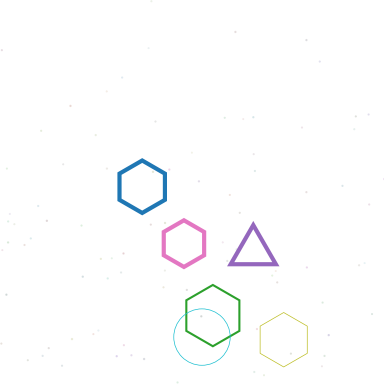[{"shape": "hexagon", "thickness": 3, "radius": 0.34, "center": [0.369, 0.515]}, {"shape": "hexagon", "thickness": 1.5, "radius": 0.4, "center": [0.553, 0.18]}, {"shape": "triangle", "thickness": 3, "radius": 0.34, "center": [0.658, 0.348]}, {"shape": "hexagon", "thickness": 3, "radius": 0.3, "center": [0.478, 0.367]}, {"shape": "hexagon", "thickness": 0.5, "radius": 0.35, "center": [0.737, 0.118]}, {"shape": "circle", "thickness": 0.5, "radius": 0.37, "center": [0.525, 0.124]}]